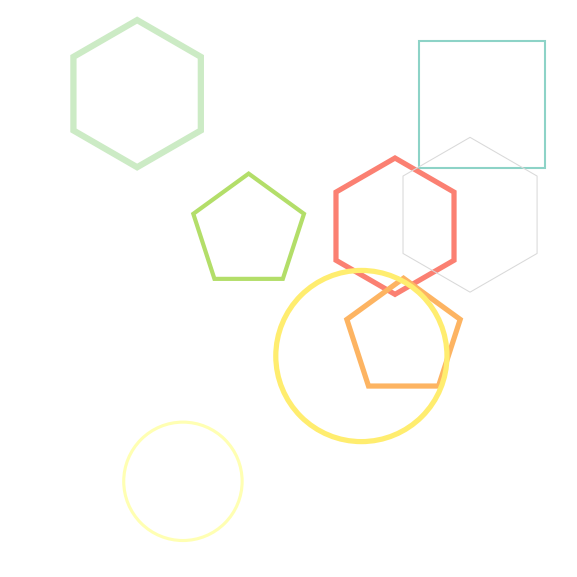[{"shape": "square", "thickness": 1, "radius": 0.55, "center": [0.835, 0.818]}, {"shape": "circle", "thickness": 1.5, "radius": 0.51, "center": [0.317, 0.166]}, {"shape": "hexagon", "thickness": 2.5, "radius": 0.59, "center": [0.684, 0.607]}, {"shape": "pentagon", "thickness": 2.5, "radius": 0.52, "center": [0.699, 0.414]}, {"shape": "pentagon", "thickness": 2, "radius": 0.5, "center": [0.431, 0.598]}, {"shape": "hexagon", "thickness": 0.5, "radius": 0.67, "center": [0.814, 0.627]}, {"shape": "hexagon", "thickness": 3, "radius": 0.64, "center": [0.237, 0.837]}, {"shape": "circle", "thickness": 2.5, "radius": 0.74, "center": [0.626, 0.383]}]